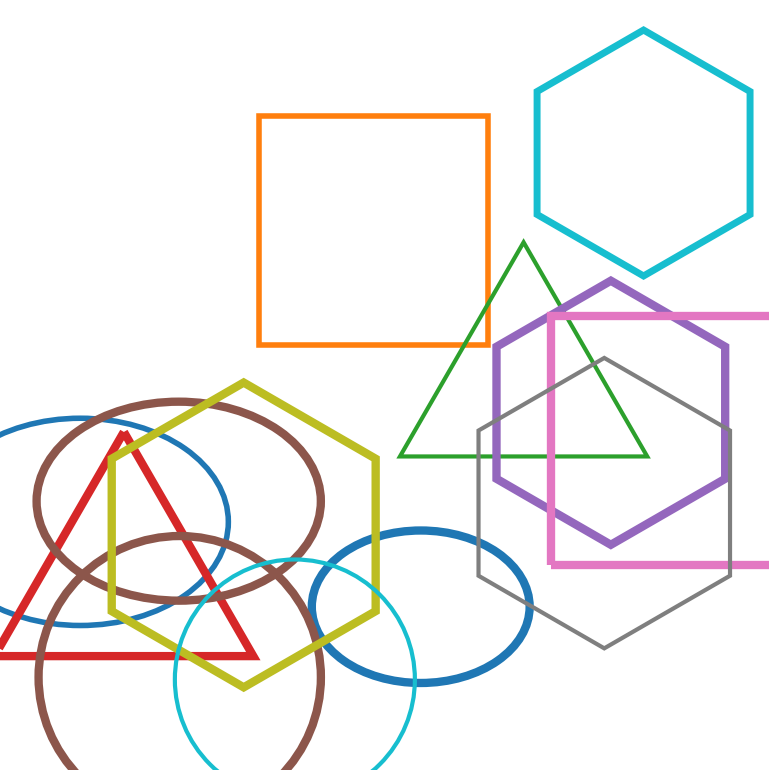[{"shape": "oval", "thickness": 2, "radius": 0.96, "center": [0.104, 0.322]}, {"shape": "oval", "thickness": 3, "radius": 0.71, "center": [0.546, 0.212]}, {"shape": "square", "thickness": 2, "radius": 0.74, "center": [0.485, 0.701]}, {"shape": "triangle", "thickness": 1.5, "radius": 0.93, "center": [0.68, 0.5]}, {"shape": "triangle", "thickness": 3, "radius": 0.97, "center": [0.161, 0.245]}, {"shape": "hexagon", "thickness": 3, "radius": 0.86, "center": [0.793, 0.464]}, {"shape": "oval", "thickness": 3, "radius": 0.92, "center": [0.232, 0.349]}, {"shape": "circle", "thickness": 3, "radius": 0.92, "center": [0.233, 0.121]}, {"shape": "square", "thickness": 3, "radius": 0.81, "center": [0.877, 0.428]}, {"shape": "hexagon", "thickness": 1.5, "radius": 0.94, "center": [0.785, 0.347]}, {"shape": "hexagon", "thickness": 3, "radius": 0.99, "center": [0.316, 0.305]}, {"shape": "circle", "thickness": 1.5, "radius": 0.78, "center": [0.383, 0.118]}, {"shape": "hexagon", "thickness": 2.5, "radius": 0.8, "center": [0.836, 0.801]}]